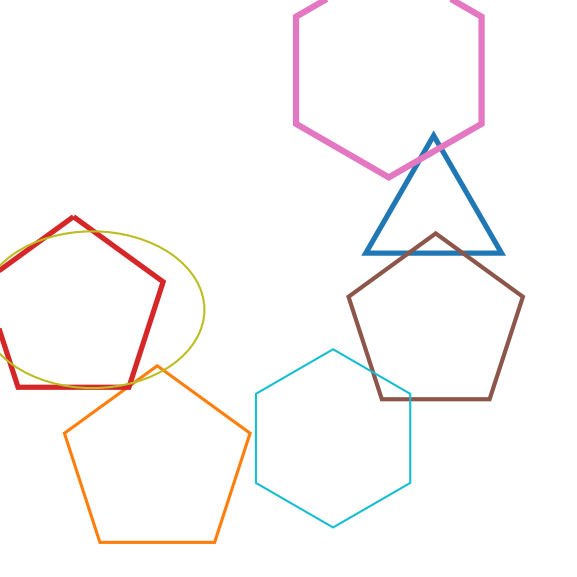[{"shape": "triangle", "thickness": 2.5, "radius": 0.68, "center": [0.751, 0.629]}, {"shape": "pentagon", "thickness": 1.5, "radius": 0.84, "center": [0.272, 0.197]}, {"shape": "pentagon", "thickness": 2.5, "radius": 0.82, "center": [0.127, 0.461]}, {"shape": "pentagon", "thickness": 2, "radius": 0.79, "center": [0.754, 0.436]}, {"shape": "hexagon", "thickness": 3, "radius": 0.93, "center": [0.673, 0.877]}, {"shape": "oval", "thickness": 1, "radius": 0.97, "center": [0.16, 0.463]}, {"shape": "hexagon", "thickness": 1, "radius": 0.77, "center": [0.577, 0.24]}]